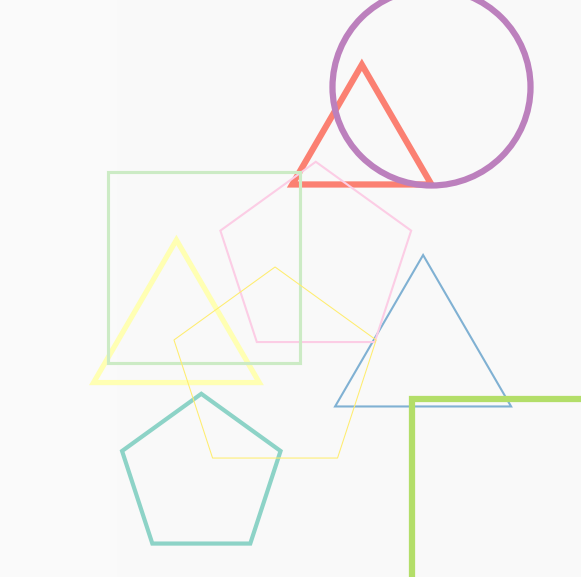[{"shape": "pentagon", "thickness": 2, "radius": 0.72, "center": [0.346, 0.174]}, {"shape": "triangle", "thickness": 2.5, "radius": 0.82, "center": [0.304, 0.419]}, {"shape": "triangle", "thickness": 3, "radius": 0.69, "center": [0.623, 0.749]}, {"shape": "triangle", "thickness": 1, "radius": 0.87, "center": [0.728, 0.383]}, {"shape": "square", "thickness": 3, "radius": 0.88, "center": [0.883, 0.133]}, {"shape": "pentagon", "thickness": 1, "radius": 0.86, "center": [0.543, 0.546]}, {"shape": "circle", "thickness": 3, "radius": 0.85, "center": [0.742, 0.848]}, {"shape": "square", "thickness": 1.5, "radius": 0.82, "center": [0.351, 0.535]}, {"shape": "pentagon", "thickness": 0.5, "radius": 0.91, "center": [0.473, 0.354]}]